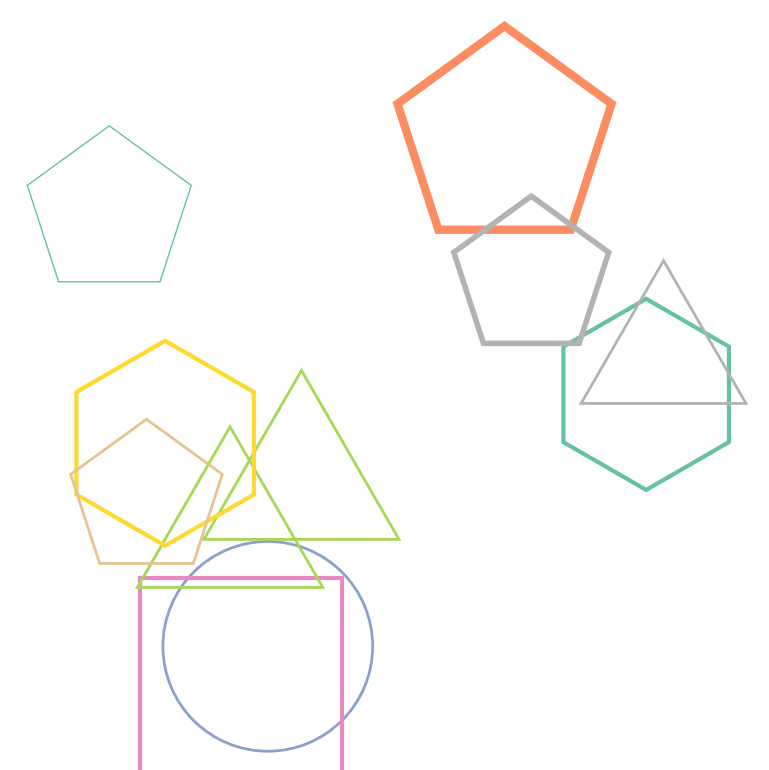[{"shape": "pentagon", "thickness": 0.5, "radius": 0.56, "center": [0.142, 0.725]}, {"shape": "hexagon", "thickness": 1.5, "radius": 0.62, "center": [0.839, 0.488]}, {"shape": "pentagon", "thickness": 3, "radius": 0.73, "center": [0.655, 0.82]}, {"shape": "circle", "thickness": 1, "radius": 0.68, "center": [0.348, 0.161]}, {"shape": "square", "thickness": 1.5, "radius": 0.66, "center": [0.313, 0.118]}, {"shape": "triangle", "thickness": 1, "radius": 0.73, "center": [0.391, 0.373]}, {"shape": "triangle", "thickness": 1, "radius": 0.7, "center": [0.299, 0.307]}, {"shape": "hexagon", "thickness": 1.5, "radius": 0.67, "center": [0.214, 0.424]}, {"shape": "pentagon", "thickness": 1, "radius": 0.52, "center": [0.19, 0.352]}, {"shape": "pentagon", "thickness": 2, "radius": 0.53, "center": [0.69, 0.64]}, {"shape": "triangle", "thickness": 1, "radius": 0.62, "center": [0.862, 0.538]}]